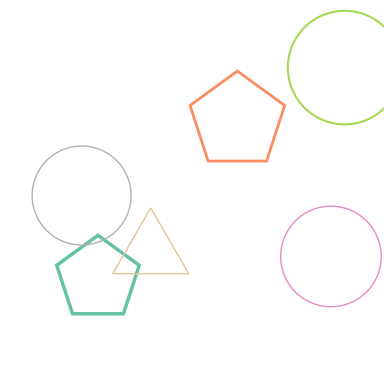[{"shape": "pentagon", "thickness": 2.5, "radius": 0.56, "center": [0.255, 0.276]}, {"shape": "pentagon", "thickness": 2, "radius": 0.65, "center": [0.617, 0.686]}, {"shape": "circle", "thickness": 1, "radius": 0.65, "center": [0.86, 0.334]}, {"shape": "circle", "thickness": 1.5, "radius": 0.74, "center": [0.895, 0.824]}, {"shape": "triangle", "thickness": 1, "radius": 0.57, "center": [0.392, 0.346]}, {"shape": "circle", "thickness": 1, "radius": 0.64, "center": [0.212, 0.492]}]